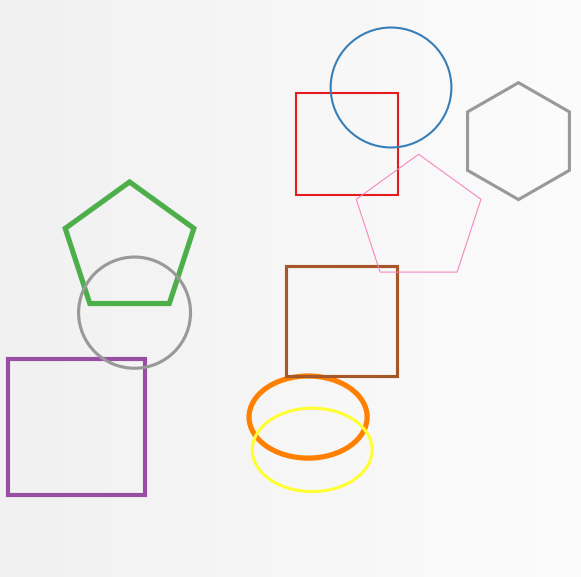[{"shape": "square", "thickness": 1, "radius": 0.44, "center": [0.596, 0.749]}, {"shape": "circle", "thickness": 1, "radius": 0.52, "center": [0.673, 0.848]}, {"shape": "pentagon", "thickness": 2.5, "radius": 0.58, "center": [0.223, 0.568]}, {"shape": "square", "thickness": 2, "radius": 0.59, "center": [0.131, 0.26]}, {"shape": "oval", "thickness": 2.5, "radius": 0.51, "center": [0.53, 0.277]}, {"shape": "oval", "thickness": 1.5, "radius": 0.52, "center": [0.537, 0.22]}, {"shape": "square", "thickness": 1.5, "radius": 0.48, "center": [0.588, 0.443]}, {"shape": "pentagon", "thickness": 0.5, "radius": 0.56, "center": [0.72, 0.619]}, {"shape": "circle", "thickness": 1.5, "radius": 0.48, "center": [0.232, 0.458]}, {"shape": "hexagon", "thickness": 1.5, "radius": 0.51, "center": [0.892, 0.755]}]